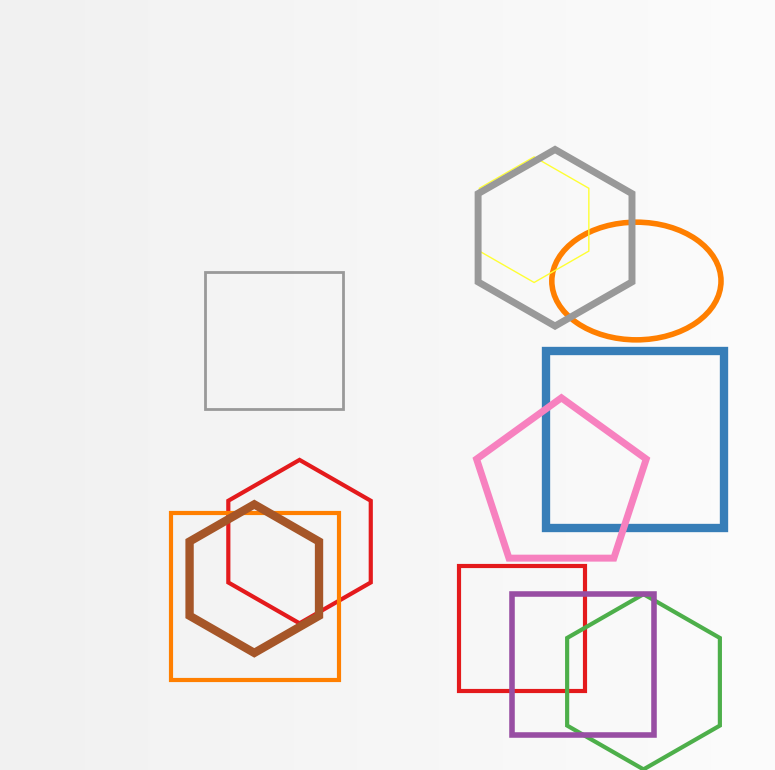[{"shape": "hexagon", "thickness": 1.5, "radius": 0.53, "center": [0.387, 0.297]}, {"shape": "square", "thickness": 1.5, "radius": 0.4, "center": [0.674, 0.184]}, {"shape": "square", "thickness": 3, "radius": 0.57, "center": [0.819, 0.429]}, {"shape": "hexagon", "thickness": 1.5, "radius": 0.57, "center": [0.83, 0.115]}, {"shape": "square", "thickness": 2, "radius": 0.46, "center": [0.752, 0.137]}, {"shape": "oval", "thickness": 2, "radius": 0.55, "center": [0.821, 0.635]}, {"shape": "square", "thickness": 1.5, "radius": 0.54, "center": [0.329, 0.225]}, {"shape": "hexagon", "thickness": 0.5, "radius": 0.41, "center": [0.689, 0.715]}, {"shape": "hexagon", "thickness": 3, "radius": 0.48, "center": [0.328, 0.249]}, {"shape": "pentagon", "thickness": 2.5, "radius": 0.58, "center": [0.724, 0.368]}, {"shape": "hexagon", "thickness": 2.5, "radius": 0.57, "center": [0.716, 0.691]}, {"shape": "square", "thickness": 1, "radius": 0.44, "center": [0.354, 0.557]}]